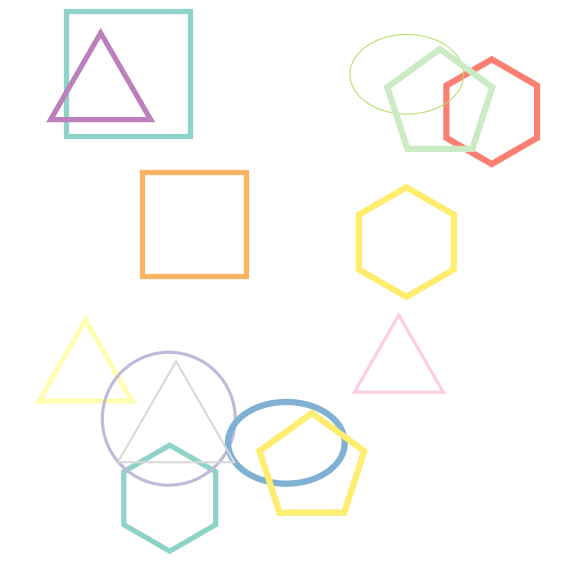[{"shape": "square", "thickness": 2.5, "radius": 0.54, "center": [0.221, 0.872]}, {"shape": "hexagon", "thickness": 2.5, "radius": 0.46, "center": [0.294, 0.136]}, {"shape": "triangle", "thickness": 2.5, "radius": 0.47, "center": [0.148, 0.351]}, {"shape": "circle", "thickness": 1.5, "radius": 0.58, "center": [0.292, 0.274]}, {"shape": "hexagon", "thickness": 3, "radius": 0.45, "center": [0.851, 0.806]}, {"shape": "oval", "thickness": 3, "radius": 0.51, "center": [0.496, 0.232]}, {"shape": "square", "thickness": 2.5, "radius": 0.45, "center": [0.335, 0.611]}, {"shape": "oval", "thickness": 0.5, "radius": 0.49, "center": [0.704, 0.871]}, {"shape": "triangle", "thickness": 1.5, "radius": 0.45, "center": [0.691, 0.365]}, {"shape": "triangle", "thickness": 1, "radius": 0.58, "center": [0.305, 0.257]}, {"shape": "triangle", "thickness": 2.5, "radius": 0.5, "center": [0.174, 0.842]}, {"shape": "pentagon", "thickness": 3, "radius": 0.48, "center": [0.762, 0.819]}, {"shape": "hexagon", "thickness": 3, "radius": 0.47, "center": [0.704, 0.58]}, {"shape": "pentagon", "thickness": 3, "radius": 0.48, "center": [0.54, 0.189]}]